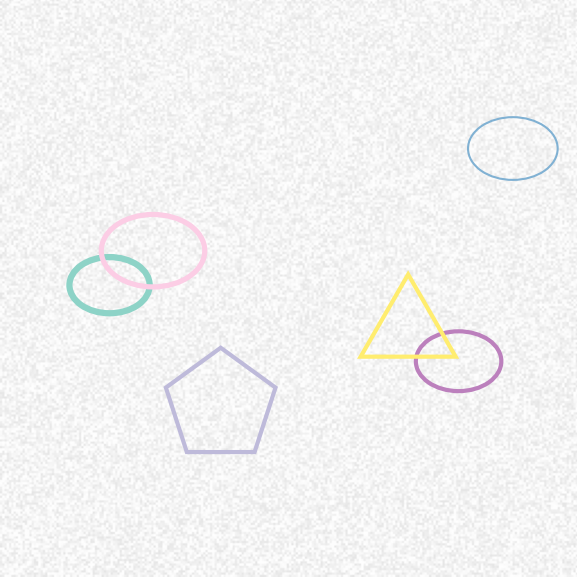[{"shape": "oval", "thickness": 3, "radius": 0.35, "center": [0.19, 0.505]}, {"shape": "pentagon", "thickness": 2, "radius": 0.5, "center": [0.382, 0.297]}, {"shape": "oval", "thickness": 1, "radius": 0.39, "center": [0.888, 0.742]}, {"shape": "oval", "thickness": 2.5, "radius": 0.45, "center": [0.265, 0.565]}, {"shape": "oval", "thickness": 2, "radius": 0.37, "center": [0.794, 0.374]}, {"shape": "triangle", "thickness": 2, "radius": 0.47, "center": [0.707, 0.429]}]